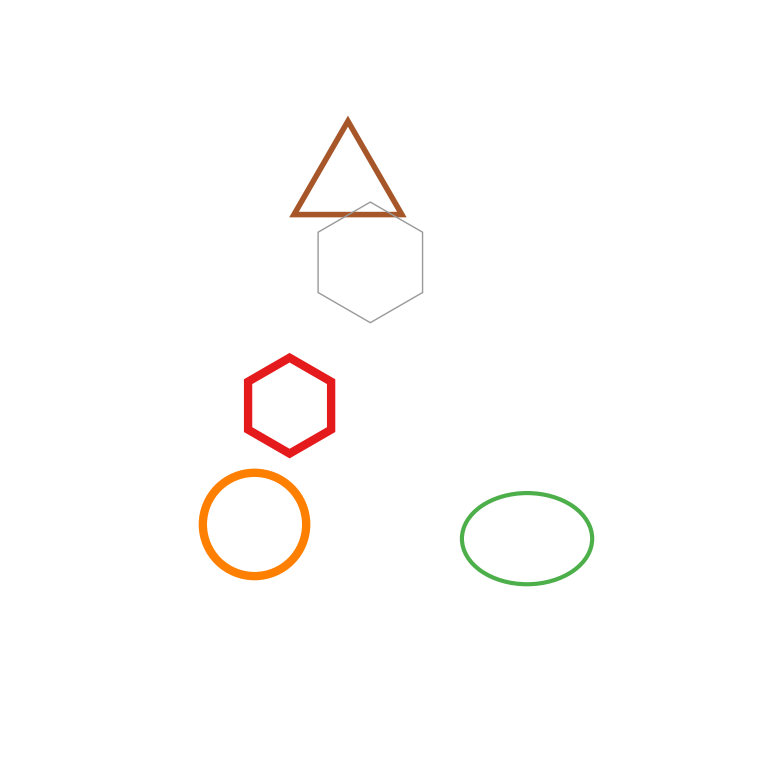[{"shape": "hexagon", "thickness": 3, "radius": 0.31, "center": [0.376, 0.473]}, {"shape": "oval", "thickness": 1.5, "radius": 0.42, "center": [0.684, 0.3]}, {"shape": "circle", "thickness": 3, "radius": 0.34, "center": [0.331, 0.319]}, {"shape": "triangle", "thickness": 2, "radius": 0.4, "center": [0.452, 0.762]}, {"shape": "hexagon", "thickness": 0.5, "radius": 0.39, "center": [0.481, 0.659]}]